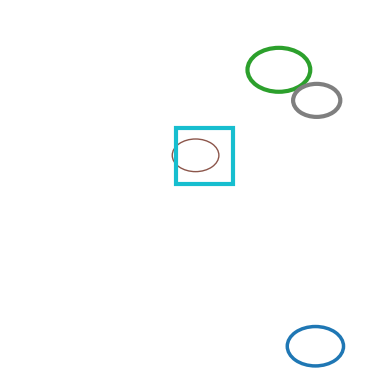[{"shape": "oval", "thickness": 2.5, "radius": 0.37, "center": [0.819, 0.101]}, {"shape": "oval", "thickness": 3, "radius": 0.41, "center": [0.724, 0.819]}, {"shape": "oval", "thickness": 1, "radius": 0.3, "center": [0.508, 0.597]}, {"shape": "oval", "thickness": 3, "radius": 0.31, "center": [0.823, 0.739]}, {"shape": "square", "thickness": 3, "radius": 0.37, "center": [0.531, 0.595]}]